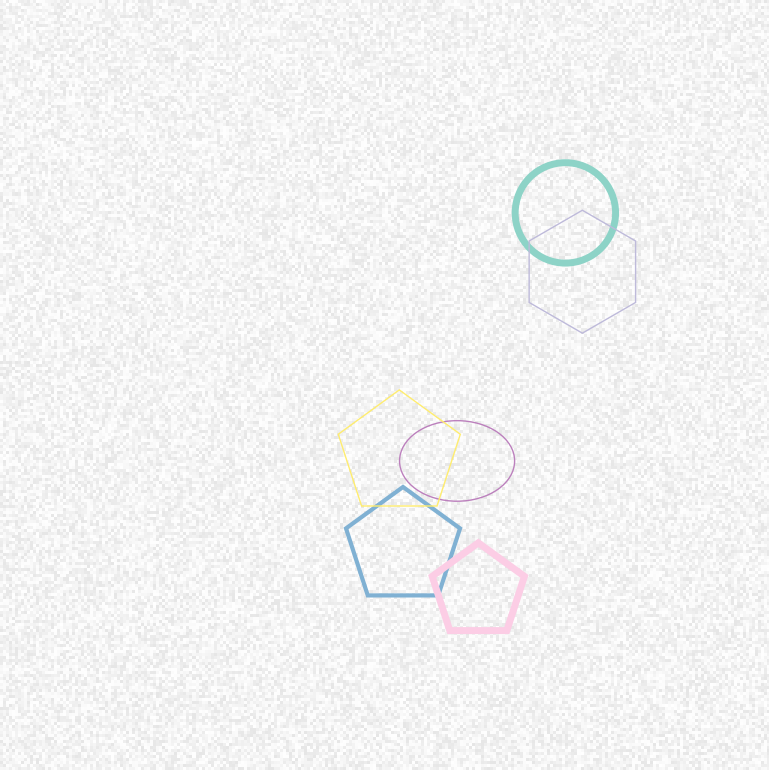[{"shape": "circle", "thickness": 2.5, "radius": 0.33, "center": [0.734, 0.724]}, {"shape": "hexagon", "thickness": 0.5, "radius": 0.4, "center": [0.756, 0.647]}, {"shape": "pentagon", "thickness": 1.5, "radius": 0.39, "center": [0.523, 0.29]}, {"shape": "pentagon", "thickness": 2.5, "radius": 0.31, "center": [0.621, 0.232]}, {"shape": "oval", "thickness": 0.5, "radius": 0.37, "center": [0.594, 0.401]}, {"shape": "pentagon", "thickness": 0.5, "radius": 0.42, "center": [0.519, 0.41]}]